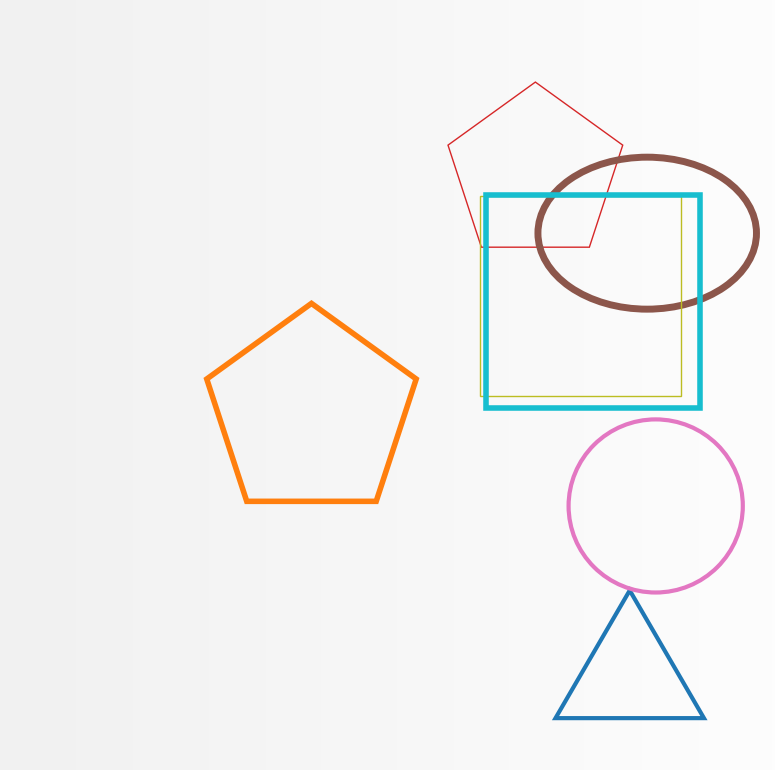[{"shape": "triangle", "thickness": 1.5, "radius": 0.55, "center": [0.813, 0.123]}, {"shape": "pentagon", "thickness": 2, "radius": 0.71, "center": [0.402, 0.464]}, {"shape": "pentagon", "thickness": 0.5, "radius": 0.59, "center": [0.691, 0.775]}, {"shape": "oval", "thickness": 2.5, "radius": 0.7, "center": [0.835, 0.697]}, {"shape": "circle", "thickness": 1.5, "radius": 0.56, "center": [0.846, 0.343]}, {"shape": "square", "thickness": 0.5, "radius": 0.65, "center": [0.749, 0.615]}, {"shape": "square", "thickness": 2, "radius": 0.69, "center": [0.765, 0.609]}]